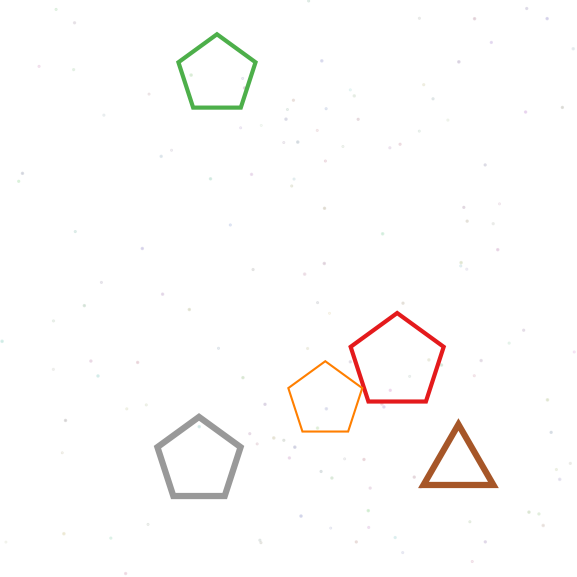[{"shape": "pentagon", "thickness": 2, "radius": 0.42, "center": [0.688, 0.372]}, {"shape": "pentagon", "thickness": 2, "radius": 0.35, "center": [0.376, 0.87]}, {"shape": "pentagon", "thickness": 1, "radius": 0.34, "center": [0.563, 0.306]}, {"shape": "triangle", "thickness": 3, "radius": 0.35, "center": [0.794, 0.194]}, {"shape": "pentagon", "thickness": 3, "radius": 0.38, "center": [0.345, 0.201]}]